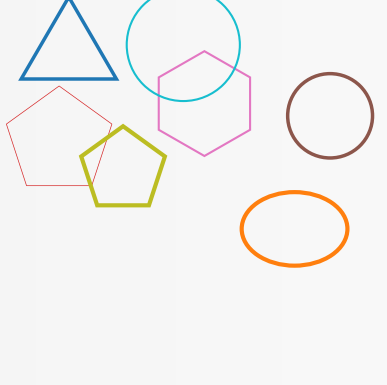[{"shape": "triangle", "thickness": 2.5, "radius": 0.71, "center": [0.178, 0.866]}, {"shape": "oval", "thickness": 3, "radius": 0.68, "center": [0.76, 0.405]}, {"shape": "pentagon", "thickness": 0.5, "radius": 0.72, "center": [0.153, 0.633]}, {"shape": "circle", "thickness": 2.5, "radius": 0.55, "center": [0.852, 0.699]}, {"shape": "hexagon", "thickness": 1.5, "radius": 0.68, "center": [0.528, 0.731]}, {"shape": "pentagon", "thickness": 3, "radius": 0.57, "center": [0.318, 0.559]}, {"shape": "circle", "thickness": 1.5, "radius": 0.73, "center": [0.473, 0.884]}]